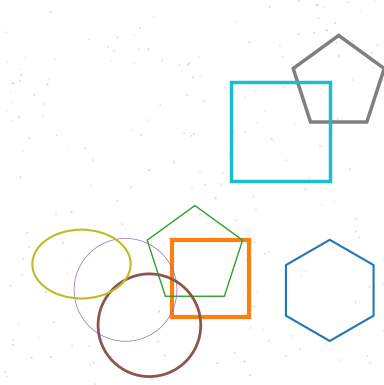[{"shape": "hexagon", "thickness": 1.5, "radius": 0.66, "center": [0.856, 0.246]}, {"shape": "square", "thickness": 3, "radius": 0.5, "center": [0.546, 0.276]}, {"shape": "pentagon", "thickness": 1, "radius": 0.65, "center": [0.506, 0.336]}, {"shape": "circle", "thickness": 0.5, "radius": 0.67, "center": [0.326, 0.247]}, {"shape": "circle", "thickness": 2, "radius": 0.67, "center": [0.388, 0.155]}, {"shape": "pentagon", "thickness": 2.5, "radius": 0.62, "center": [0.88, 0.784]}, {"shape": "oval", "thickness": 1.5, "radius": 0.64, "center": [0.212, 0.314]}, {"shape": "square", "thickness": 2.5, "radius": 0.64, "center": [0.728, 0.659]}]